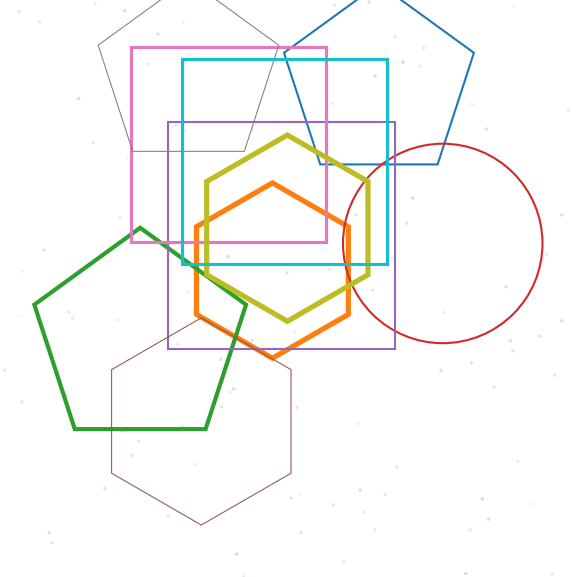[{"shape": "pentagon", "thickness": 1, "radius": 0.86, "center": [0.656, 0.854]}, {"shape": "hexagon", "thickness": 2.5, "radius": 0.76, "center": [0.472, 0.531]}, {"shape": "pentagon", "thickness": 2, "radius": 0.96, "center": [0.243, 0.412]}, {"shape": "circle", "thickness": 1, "radius": 0.86, "center": [0.767, 0.578]}, {"shape": "square", "thickness": 1, "radius": 0.98, "center": [0.488, 0.591]}, {"shape": "hexagon", "thickness": 0.5, "radius": 0.9, "center": [0.349, 0.269]}, {"shape": "square", "thickness": 1.5, "radius": 0.84, "center": [0.395, 0.749]}, {"shape": "pentagon", "thickness": 0.5, "radius": 0.82, "center": [0.326, 0.87]}, {"shape": "hexagon", "thickness": 2.5, "radius": 0.81, "center": [0.498, 0.604]}, {"shape": "square", "thickness": 1.5, "radius": 0.89, "center": [0.493, 0.719]}]